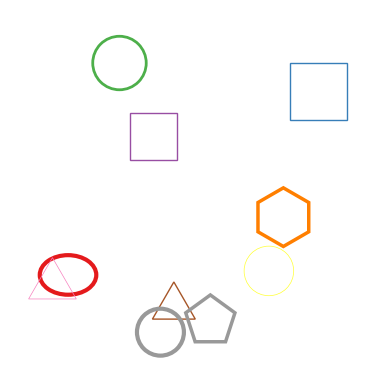[{"shape": "oval", "thickness": 3, "radius": 0.37, "center": [0.177, 0.286]}, {"shape": "square", "thickness": 1, "radius": 0.37, "center": [0.827, 0.762]}, {"shape": "circle", "thickness": 2, "radius": 0.35, "center": [0.31, 0.836]}, {"shape": "square", "thickness": 1, "radius": 0.31, "center": [0.399, 0.646]}, {"shape": "hexagon", "thickness": 2.5, "radius": 0.38, "center": [0.736, 0.436]}, {"shape": "circle", "thickness": 0.5, "radius": 0.32, "center": [0.698, 0.296]}, {"shape": "triangle", "thickness": 1, "radius": 0.32, "center": [0.452, 0.203]}, {"shape": "triangle", "thickness": 0.5, "radius": 0.36, "center": [0.136, 0.259]}, {"shape": "circle", "thickness": 3, "radius": 0.3, "center": [0.417, 0.137]}, {"shape": "pentagon", "thickness": 2.5, "radius": 0.34, "center": [0.546, 0.167]}]